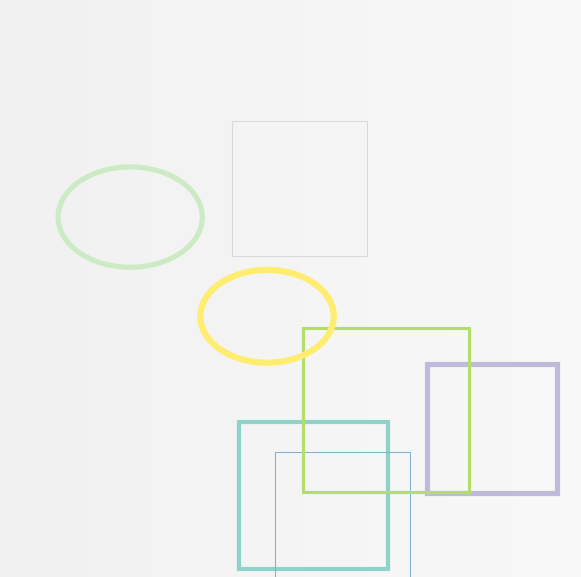[{"shape": "square", "thickness": 2, "radius": 0.64, "center": [0.539, 0.142]}, {"shape": "square", "thickness": 2.5, "radius": 0.56, "center": [0.847, 0.258]}, {"shape": "square", "thickness": 0.5, "radius": 0.58, "center": [0.589, 0.1]}, {"shape": "square", "thickness": 1.5, "radius": 0.71, "center": [0.664, 0.289]}, {"shape": "square", "thickness": 0.5, "radius": 0.58, "center": [0.516, 0.673]}, {"shape": "oval", "thickness": 2.5, "radius": 0.62, "center": [0.224, 0.623]}, {"shape": "oval", "thickness": 3, "radius": 0.57, "center": [0.459, 0.451]}]